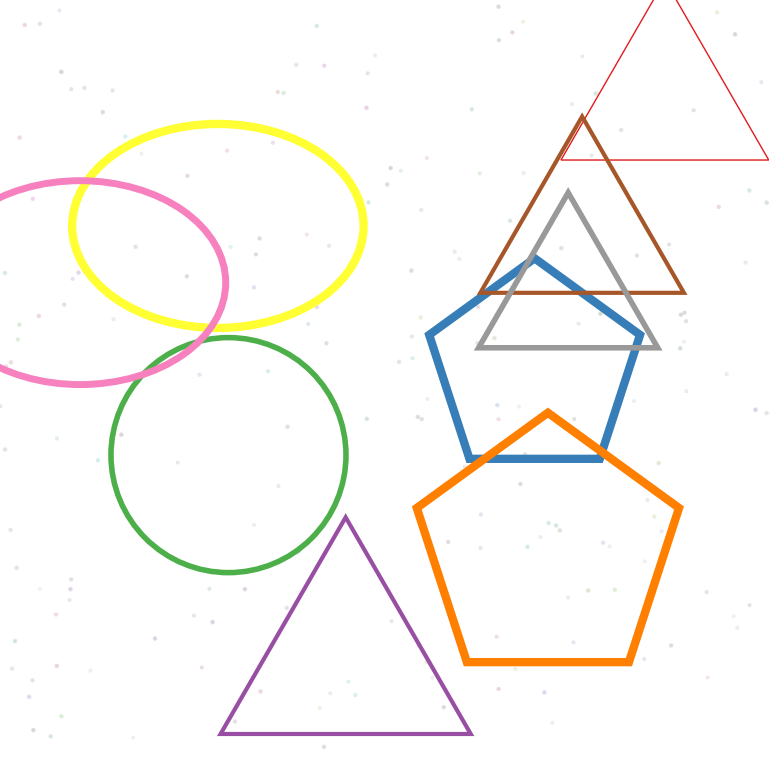[{"shape": "triangle", "thickness": 0.5, "radius": 0.78, "center": [0.863, 0.87]}, {"shape": "pentagon", "thickness": 3, "radius": 0.72, "center": [0.694, 0.521]}, {"shape": "circle", "thickness": 2, "radius": 0.76, "center": [0.297, 0.409]}, {"shape": "triangle", "thickness": 1.5, "radius": 0.94, "center": [0.449, 0.141]}, {"shape": "pentagon", "thickness": 3, "radius": 0.9, "center": [0.712, 0.285]}, {"shape": "oval", "thickness": 3, "radius": 0.95, "center": [0.283, 0.707]}, {"shape": "triangle", "thickness": 1.5, "radius": 0.76, "center": [0.756, 0.696]}, {"shape": "oval", "thickness": 2.5, "radius": 0.95, "center": [0.104, 0.633]}, {"shape": "triangle", "thickness": 2, "radius": 0.67, "center": [0.738, 0.615]}]